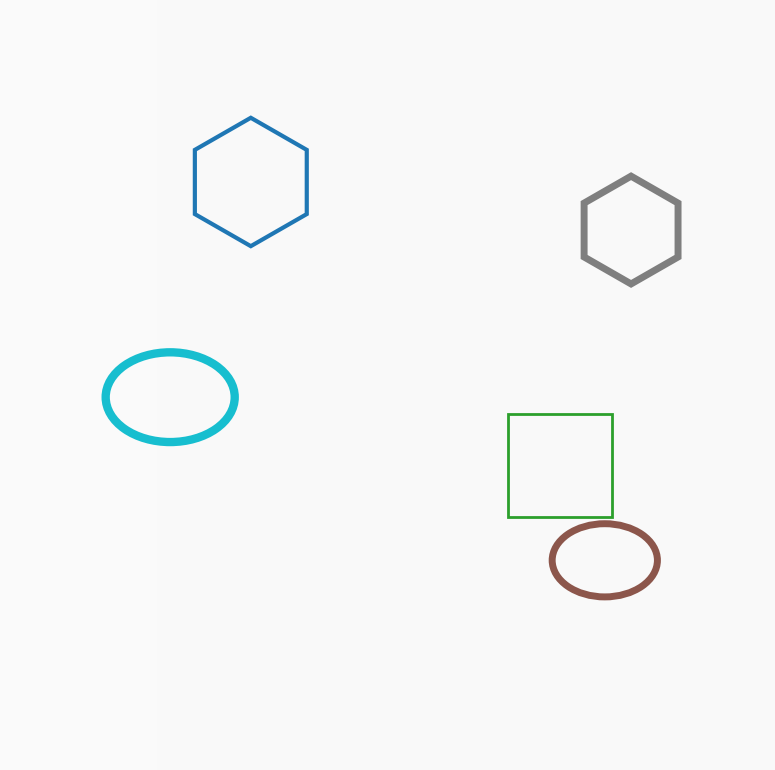[{"shape": "hexagon", "thickness": 1.5, "radius": 0.42, "center": [0.324, 0.764]}, {"shape": "square", "thickness": 1, "radius": 0.34, "center": [0.723, 0.396]}, {"shape": "oval", "thickness": 2.5, "radius": 0.34, "center": [0.78, 0.272]}, {"shape": "hexagon", "thickness": 2.5, "radius": 0.35, "center": [0.814, 0.701]}, {"shape": "oval", "thickness": 3, "radius": 0.42, "center": [0.22, 0.484]}]